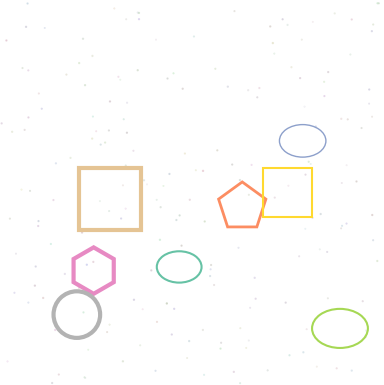[{"shape": "oval", "thickness": 1.5, "radius": 0.29, "center": [0.465, 0.307]}, {"shape": "pentagon", "thickness": 2, "radius": 0.32, "center": [0.629, 0.463]}, {"shape": "oval", "thickness": 1, "radius": 0.3, "center": [0.786, 0.634]}, {"shape": "hexagon", "thickness": 3, "radius": 0.3, "center": [0.243, 0.297]}, {"shape": "oval", "thickness": 1.5, "radius": 0.36, "center": [0.883, 0.147]}, {"shape": "square", "thickness": 1.5, "radius": 0.31, "center": [0.747, 0.499]}, {"shape": "square", "thickness": 3, "radius": 0.4, "center": [0.286, 0.483]}, {"shape": "circle", "thickness": 3, "radius": 0.3, "center": [0.2, 0.183]}]